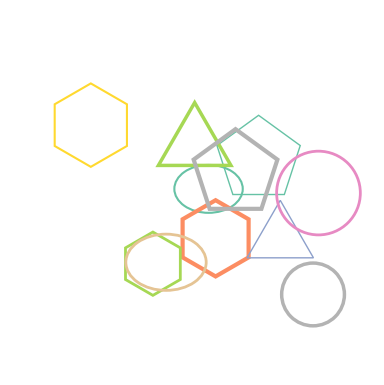[{"shape": "oval", "thickness": 1.5, "radius": 0.44, "center": [0.542, 0.509]}, {"shape": "pentagon", "thickness": 1, "radius": 0.57, "center": [0.672, 0.587]}, {"shape": "hexagon", "thickness": 3, "radius": 0.49, "center": [0.56, 0.381]}, {"shape": "triangle", "thickness": 1, "radius": 0.5, "center": [0.728, 0.38]}, {"shape": "circle", "thickness": 2, "radius": 0.54, "center": [0.827, 0.499]}, {"shape": "triangle", "thickness": 2.5, "radius": 0.54, "center": [0.506, 0.625]}, {"shape": "hexagon", "thickness": 2, "radius": 0.41, "center": [0.397, 0.315]}, {"shape": "hexagon", "thickness": 1.5, "radius": 0.54, "center": [0.236, 0.675]}, {"shape": "oval", "thickness": 2, "radius": 0.52, "center": [0.431, 0.319]}, {"shape": "pentagon", "thickness": 3, "radius": 0.57, "center": [0.612, 0.55]}, {"shape": "circle", "thickness": 2.5, "radius": 0.41, "center": [0.813, 0.235]}]